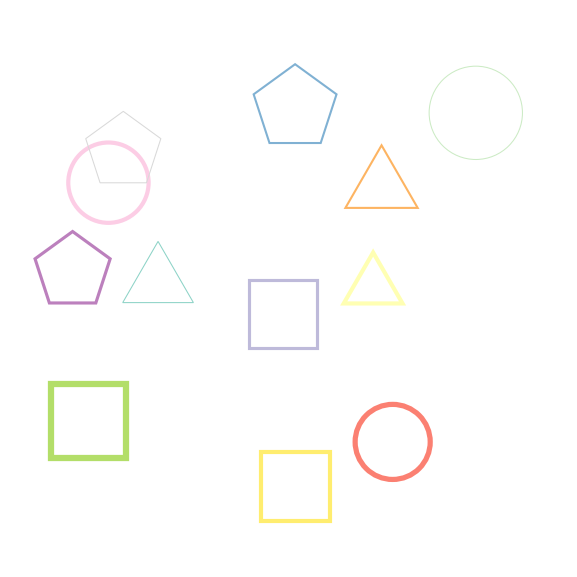[{"shape": "triangle", "thickness": 0.5, "radius": 0.35, "center": [0.274, 0.51]}, {"shape": "triangle", "thickness": 2, "radius": 0.29, "center": [0.646, 0.503]}, {"shape": "square", "thickness": 1.5, "radius": 0.29, "center": [0.491, 0.456]}, {"shape": "circle", "thickness": 2.5, "radius": 0.32, "center": [0.68, 0.234]}, {"shape": "pentagon", "thickness": 1, "radius": 0.38, "center": [0.511, 0.813]}, {"shape": "triangle", "thickness": 1, "radius": 0.36, "center": [0.661, 0.675]}, {"shape": "square", "thickness": 3, "radius": 0.32, "center": [0.153, 0.27]}, {"shape": "circle", "thickness": 2, "radius": 0.35, "center": [0.188, 0.683]}, {"shape": "pentagon", "thickness": 0.5, "radius": 0.34, "center": [0.213, 0.738]}, {"shape": "pentagon", "thickness": 1.5, "radius": 0.34, "center": [0.126, 0.53]}, {"shape": "circle", "thickness": 0.5, "radius": 0.4, "center": [0.824, 0.804]}, {"shape": "square", "thickness": 2, "radius": 0.3, "center": [0.512, 0.157]}]